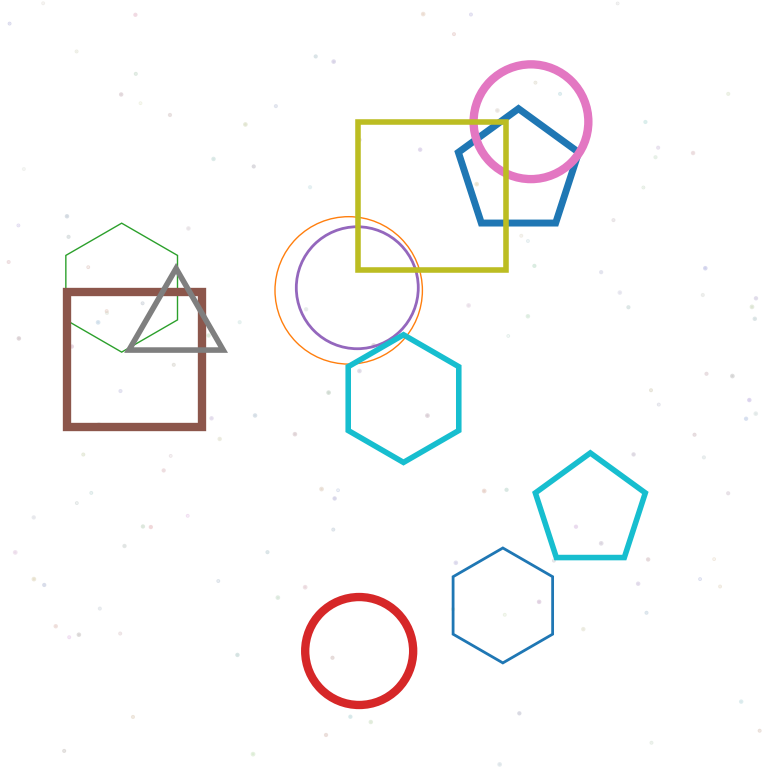[{"shape": "hexagon", "thickness": 1, "radius": 0.37, "center": [0.653, 0.214]}, {"shape": "pentagon", "thickness": 2.5, "radius": 0.41, "center": [0.673, 0.777]}, {"shape": "circle", "thickness": 0.5, "radius": 0.48, "center": [0.453, 0.623]}, {"shape": "hexagon", "thickness": 0.5, "radius": 0.42, "center": [0.158, 0.626]}, {"shape": "circle", "thickness": 3, "radius": 0.35, "center": [0.466, 0.155]}, {"shape": "circle", "thickness": 1, "radius": 0.4, "center": [0.464, 0.626]}, {"shape": "square", "thickness": 3, "radius": 0.44, "center": [0.174, 0.533]}, {"shape": "circle", "thickness": 3, "radius": 0.37, "center": [0.69, 0.842]}, {"shape": "triangle", "thickness": 2, "radius": 0.35, "center": [0.229, 0.581]}, {"shape": "square", "thickness": 2, "radius": 0.48, "center": [0.561, 0.745]}, {"shape": "pentagon", "thickness": 2, "radius": 0.38, "center": [0.767, 0.337]}, {"shape": "hexagon", "thickness": 2, "radius": 0.41, "center": [0.524, 0.482]}]